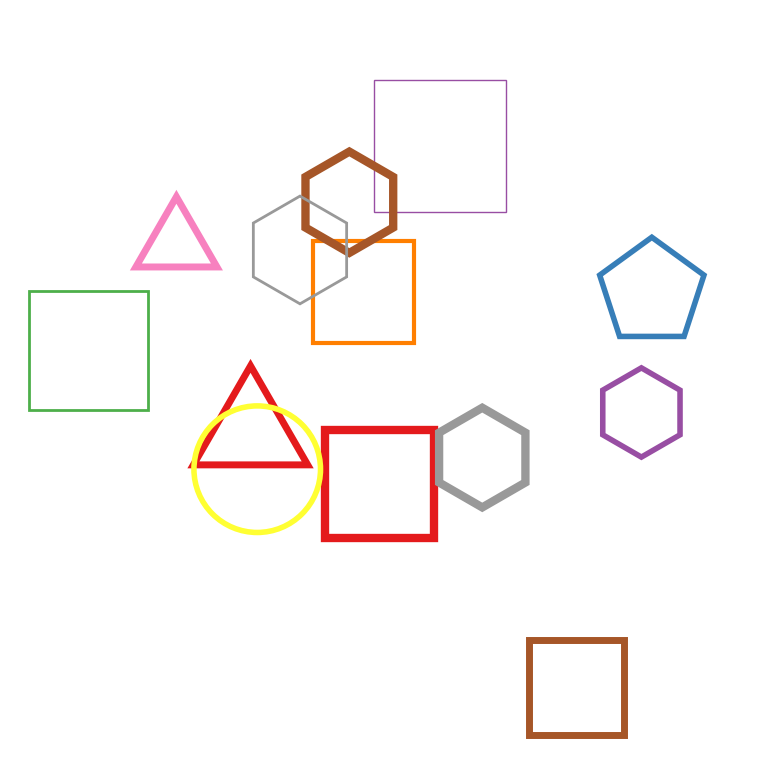[{"shape": "square", "thickness": 3, "radius": 0.35, "center": [0.493, 0.371]}, {"shape": "triangle", "thickness": 2.5, "radius": 0.43, "center": [0.325, 0.439]}, {"shape": "pentagon", "thickness": 2, "radius": 0.36, "center": [0.847, 0.621]}, {"shape": "square", "thickness": 1, "radius": 0.39, "center": [0.115, 0.545]}, {"shape": "square", "thickness": 0.5, "radius": 0.43, "center": [0.572, 0.811]}, {"shape": "hexagon", "thickness": 2, "radius": 0.29, "center": [0.833, 0.464]}, {"shape": "square", "thickness": 1.5, "radius": 0.33, "center": [0.472, 0.62]}, {"shape": "circle", "thickness": 2, "radius": 0.41, "center": [0.334, 0.391]}, {"shape": "square", "thickness": 2.5, "radius": 0.31, "center": [0.749, 0.107]}, {"shape": "hexagon", "thickness": 3, "radius": 0.33, "center": [0.454, 0.737]}, {"shape": "triangle", "thickness": 2.5, "radius": 0.3, "center": [0.229, 0.684]}, {"shape": "hexagon", "thickness": 3, "radius": 0.32, "center": [0.626, 0.406]}, {"shape": "hexagon", "thickness": 1, "radius": 0.35, "center": [0.39, 0.675]}]